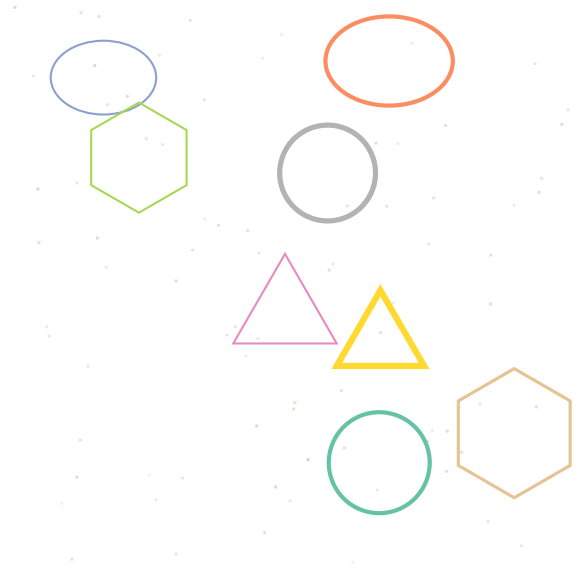[{"shape": "circle", "thickness": 2, "radius": 0.44, "center": [0.657, 0.198]}, {"shape": "oval", "thickness": 2, "radius": 0.55, "center": [0.674, 0.893]}, {"shape": "oval", "thickness": 1, "radius": 0.46, "center": [0.179, 0.865]}, {"shape": "triangle", "thickness": 1, "radius": 0.52, "center": [0.493, 0.456]}, {"shape": "hexagon", "thickness": 1, "radius": 0.48, "center": [0.241, 0.726]}, {"shape": "triangle", "thickness": 3, "radius": 0.44, "center": [0.659, 0.409]}, {"shape": "hexagon", "thickness": 1.5, "radius": 0.56, "center": [0.89, 0.249]}, {"shape": "circle", "thickness": 2.5, "radius": 0.41, "center": [0.567, 0.7]}]